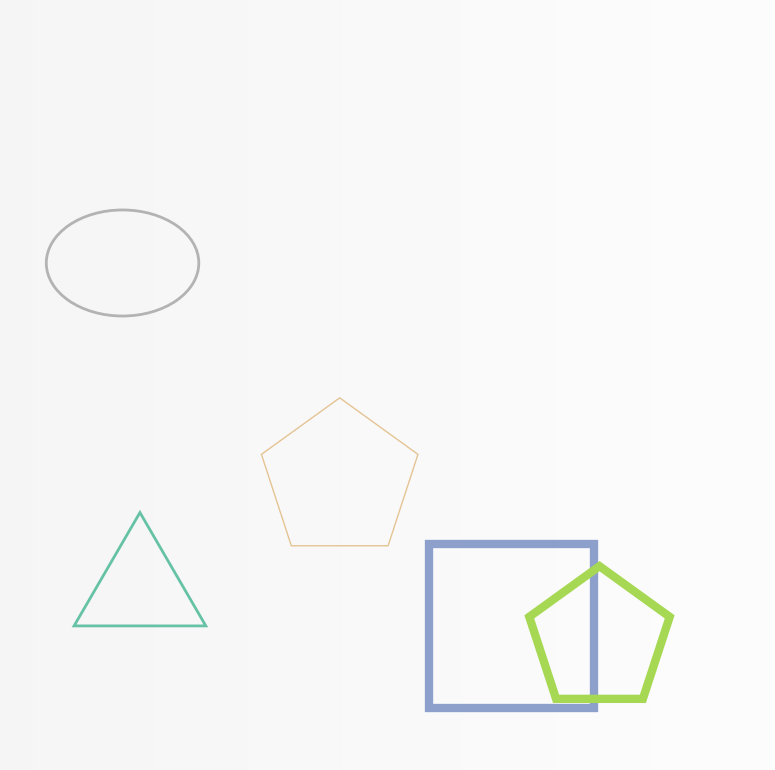[{"shape": "triangle", "thickness": 1, "radius": 0.49, "center": [0.181, 0.236]}, {"shape": "square", "thickness": 3, "radius": 0.53, "center": [0.66, 0.187]}, {"shape": "pentagon", "thickness": 3, "radius": 0.48, "center": [0.774, 0.169]}, {"shape": "pentagon", "thickness": 0.5, "radius": 0.53, "center": [0.438, 0.377]}, {"shape": "oval", "thickness": 1, "radius": 0.49, "center": [0.158, 0.658]}]